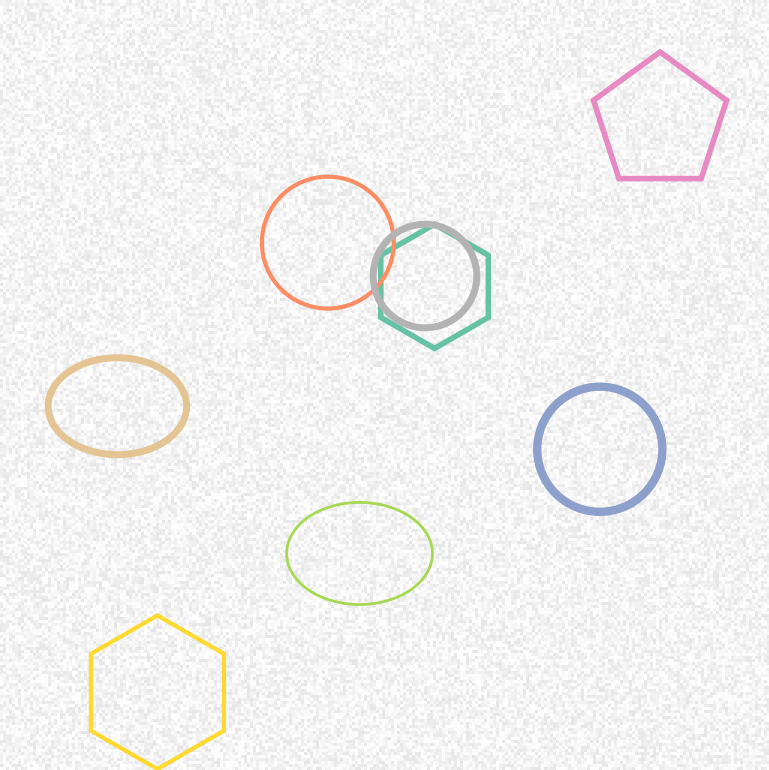[{"shape": "hexagon", "thickness": 2, "radius": 0.4, "center": [0.564, 0.628]}, {"shape": "circle", "thickness": 1.5, "radius": 0.43, "center": [0.426, 0.685]}, {"shape": "circle", "thickness": 3, "radius": 0.41, "center": [0.779, 0.417]}, {"shape": "pentagon", "thickness": 2, "radius": 0.45, "center": [0.857, 0.842]}, {"shape": "oval", "thickness": 1, "radius": 0.47, "center": [0.467, 0.281]}, {"shape": "hexagon", "thickness": 1.5, "radius": 0.5, "center": [0.204, 0.101]}, {"shape": "oval", "thickness": 2.5, "radius": 0.45, "center": [0.152, 0.472]}, {"shape": "circle", "thickness": 2.5, "radius": 0.34, "center": [0.552, 0.642]}]